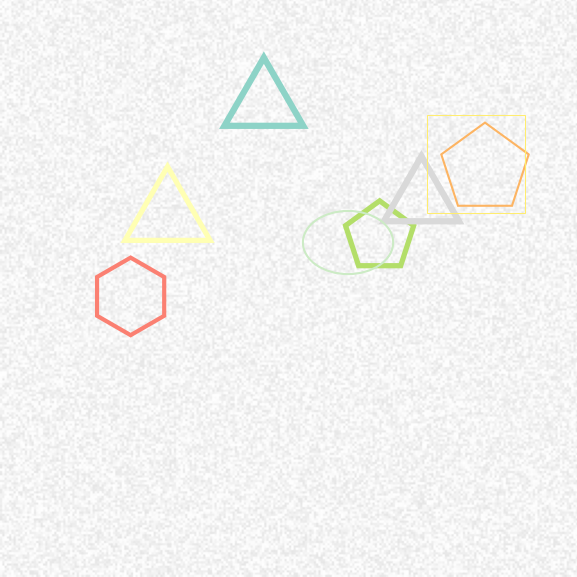[{"shape": "triangle", "thickness": 3, "radius": 0.39, "center": [0.457, 0.821]}, {"shape": "triangle", "thickness": 2.5, "radius": 0.43, "center": [0.29, 0.625]}, {"shape": "hexagon", "thickness": 2, "radius": 0.34, "center": [0.226, 0.486]}, {"shape": "pentagon", "thickness": 1, "radius": 0.4, "center": [0.84, 0.707]}, {"shape": "pentagon", "thickness": 2.5, "radius": 0.31, "center": [0.657, 0.589]}, {"shape": "triangle", "thickness": 3, "radius": 0.38, "center": [0.73, 0.654]}, {"shape": "oval", "thickness": 1, "radius": 0.39, "center": [0.603, 0.579]}, {"shape": "square", "thickness": 0.5, "radius": 0.42, "center": [0.825, 0.715]}]